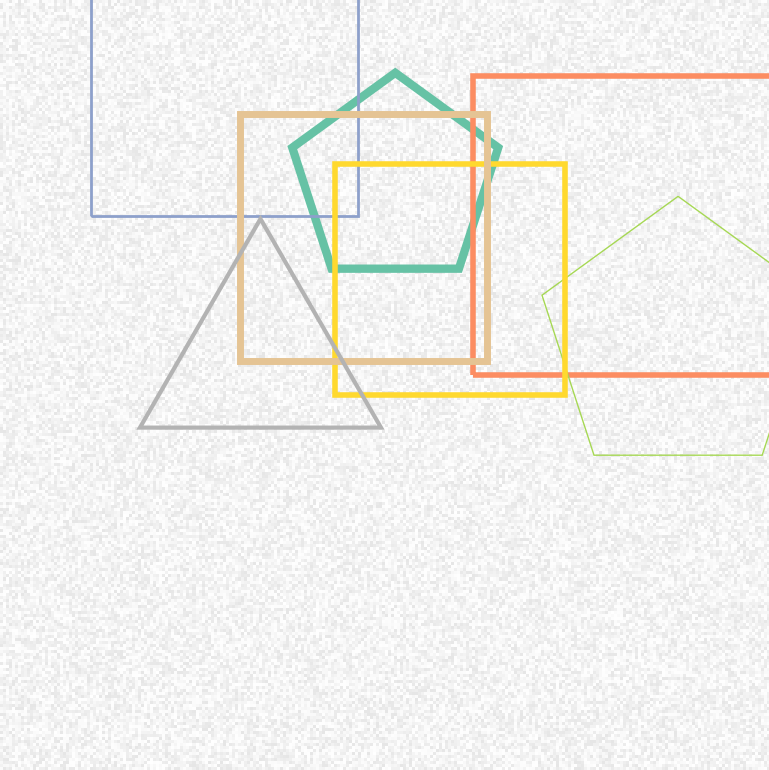[{"shape": "pentagon", "thickness": 3, "radius": 0.7, "center": [0.513, 0.765]}, {"shape": "square", "thickness": 2, "radius": 0.97, "center": [0.809, 0.707]}, {"shape": "square", "thickness": 1, "radius": 0.87, "center": [0.291, 0.894]}, {"shape": "pentagon", "thickness": 0.5, "radius": 0.93, "center": [0.881, 0.559]}, {"shape": "square", "thickness": 2, "radius": 0.75, "center": [0.584, 0.637]}, {"shape": "square", "thickness": 2.5, "radius": 0.8, "center": [0.472, 0.691]}, {"shape": "triangle", "thickness": 1.5, "radius": 0.9, "center": [0.338, 0.535]}]